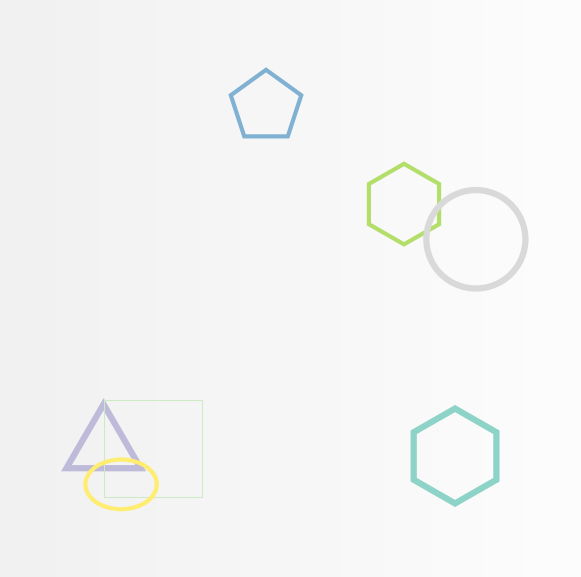[{"shape": "hexagon", "thickness": 3, "radius": 0.41, "center": [0.783, 0.21]}, {"shape": "triangle", "thickness": 3, "radius": 0.37, "center": [0.178, 0.225]}, {"shape": "pentagon", "thickness": 2, "radius": 0.32, "center": [0.458, 0.815]}, {"shape": "hexagon", "thickness": 2, "radius": 0.35, "center": [0.695, 0.646]}, {"shape": "circle", "thickness": 3, "radius": 0.43, "center": [0.819, 0.585]}, {"shape": "square", "thickness": 0.5, "radius": 0.42, "center": [0.263, 0.223]}, {"shape": "oval", "thickness": 2, "radius": 0.31, "center": [0.208, 0.16]}]